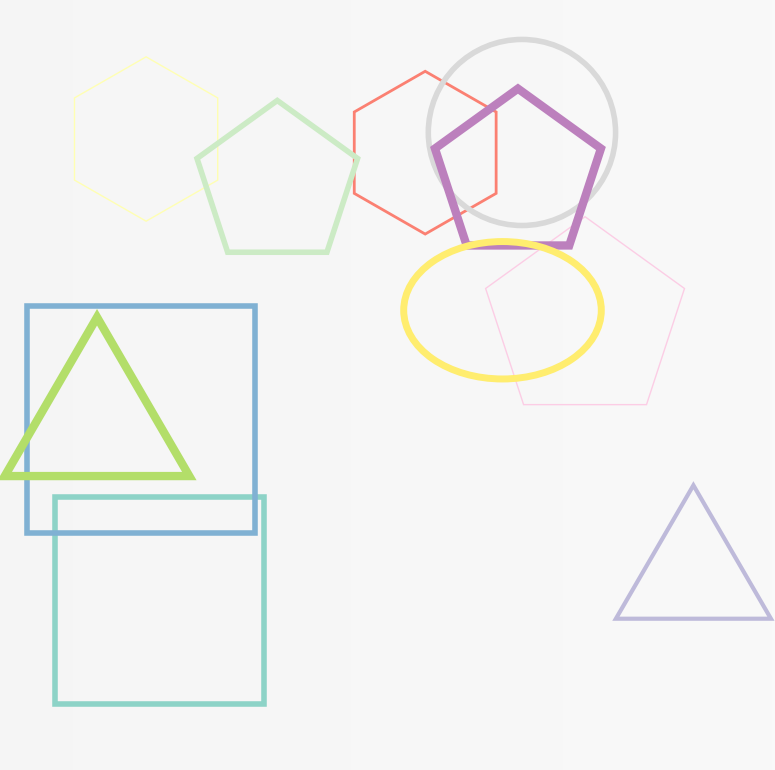[{"shape": "square", "thickness": 2, "radius": 0.67, "center": [0.206, 0.22]}, {"shape": "hexagon", "thickness": 0.5, "radius": 0.53, "center": [0.189, 0.819]}, {"shape": "triangle", "thickness": 1.5, "radius": 0.58, "center": [0.895, 0.254]}, {"shape": "hexagon", "thickness": 1, "radius": 0.53, "center": [0.549, 0.802]}, {"shape": "square", "thickness": 2, "radius": 0.73, "center": [0.182, 0.455]}, {"shape": "triangle", "thickness": 3, "radius": 0.69, "center": [0.125, 0.45]}, {"shape": "pentagon", "thickness": 0.5, "radius": 0.67, "center": [0.755, 0.584]}, {"shape": "circle", "thickness": 2, "radius": 0.6, "center": [0.673, 0.828]}, {"shape": "pentagon", "thickness": 3, "radius": 0.56, "center": [0.668, 0.772]}, {"shape": "pentagon", "thickness": 2, "radius": 0.54, "center": [0.358, 0.761]}, {"shape": "oval", "thickness": 2.5, "radius": 0.64, "center": [0.648, 0.597]}]